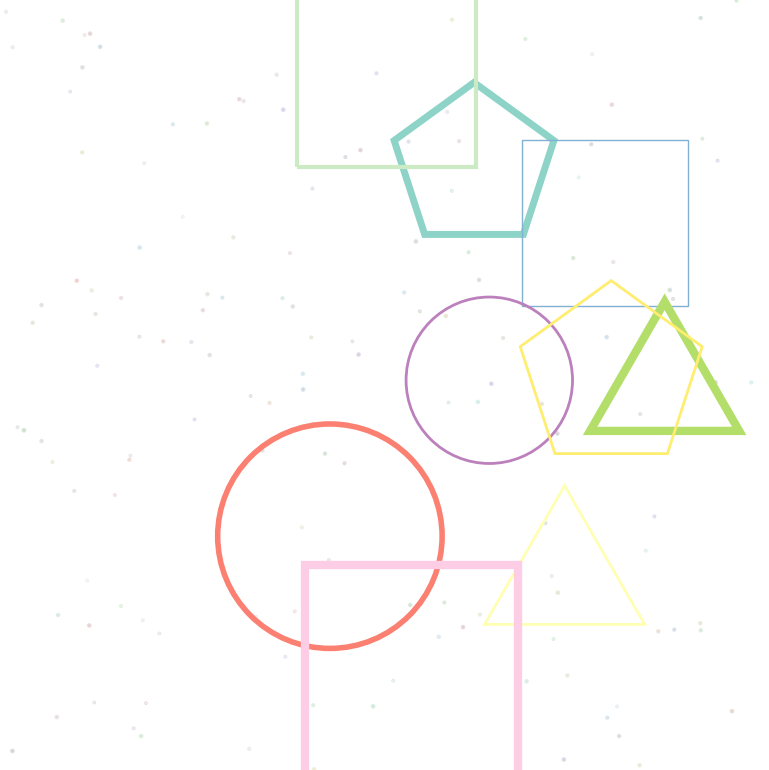[{"shape": "pentagon", "thickness": 2.5, "radius": 0.55, "center": [0.616, 0.784]}, {"shape": "triangle", "thickness": 1, "radius": 0.6, "center": [0.733, 0.249]}, {"shape": "circle", "thickness": 2, "radius": 0.73, "center": [0.428, 0.304]}, {"shape": "square", "thickness": 0.5, "radius": 0.54, "center": [0.786, 0.711]}, {"shape": "triangle", "thickness": 3, "radius": 0.56, "center": [0.863, 0.496]}, {"shape": "square", "thickness": 3, "radius": 0.69, "center": [0.534, 0.128]}, {"shape": "circle", "thickness": 1, "radius": 0.54, "center": [0.635, 0.506]}, {"shape": "square", "thickness": 1.5, "radius": 0.58, "center": [0.502, 0.9]}, {"shape": "pentagon", "thickness": 1, "radius": 0.62, "center": [0.794, 0.511]}]